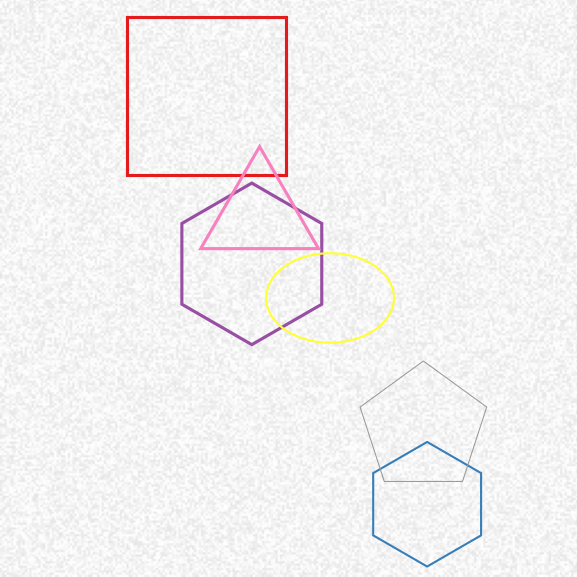[{"shape": "square", "thickness": 1.5, "radius": 0.68, "center": [0.358, 0.833]}, {"shape": "hexagon", "thickness": 1, "radius": 0.54, "center": [0.74, 0.126]}, {"shape": "hexagon", "thickness": 1.5, "radius": 0.7, "center": [0.436, 0.542]}, {"shape": "oval", "thickness": 1, "radius": 0.55, "center": [0.571, 0.483]}, {"shape": "triangle", "thickness": 1.5, "radius": 0.59, "center": [0.45, 0.627]}, {"shape": "pentagon", "thickness": 0.5, "radius": 0.58, "center": [0.733, 0.259]}]